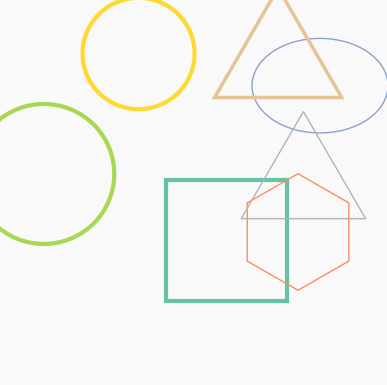[{"shape": "square", "thickness": 3, "radius": 0.78, "center": [0.584, 0.375]}, {"shape": "hexagon", "thickness": 1, "radius": 0.76, "center": [0.769, 0.397]}, {"shape": "oval", "thickness": 1, "radius": 0.88, "center": [0.826, 0.777]}, {"shape": "circle", "thickness": 3, "radius": 0.91, "center": [0.113, 0.548]}, {"shape": "circle", "thickness": 3, "radius": 0.72, "center": [0.358, 0.861]}, {"shape": "triangle", "thickness": 2.5, "radius": 0.95, "center": [0.718, 0.841]}, {"shape": "triangle", "thickness": 1, "radius": 0.93, "center": [0.783, 0.525]}]